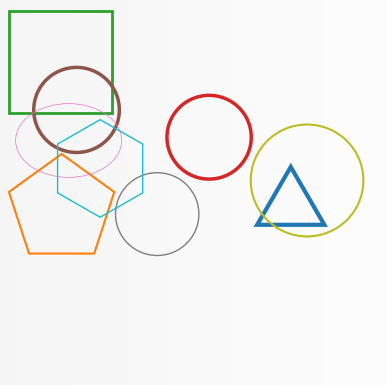[{"shape": "triangle", "thickness": 3, "radius": 0.5, "center": [0.75, 0.466]}, {"shape": "pentagon", "thickness": 1.5, "radius": 0.71, "center": [0.159, 0.457]}, {"shape": "square", "thickness": 2, "radius": 0.66, "center": [0.157, 0.838]}, {"shape": "circle", "thickness": 2.5, "radius": 0.54, "center": [0.54, 0.644]}, {"shape": "circle", "thickness": 2.5, "radius": 0.55, "center": [0.198, 0.714]}, {"shape": "oval", "thickness": 0.5, "radius": 0.68, "center": [0.177, 0.635]}, {"shape": "circle", "thickness": 1, "radius": 0.54, "center": [0.406, 0.444]}, {"shape": "circle", "thickness": 1.5, "radius": 0.73, "center": [0.792, 0.531]}, {"shape": "hexagon", "thickness": 1, "radius": 0.63, "center": [0.258, 0.562]}]